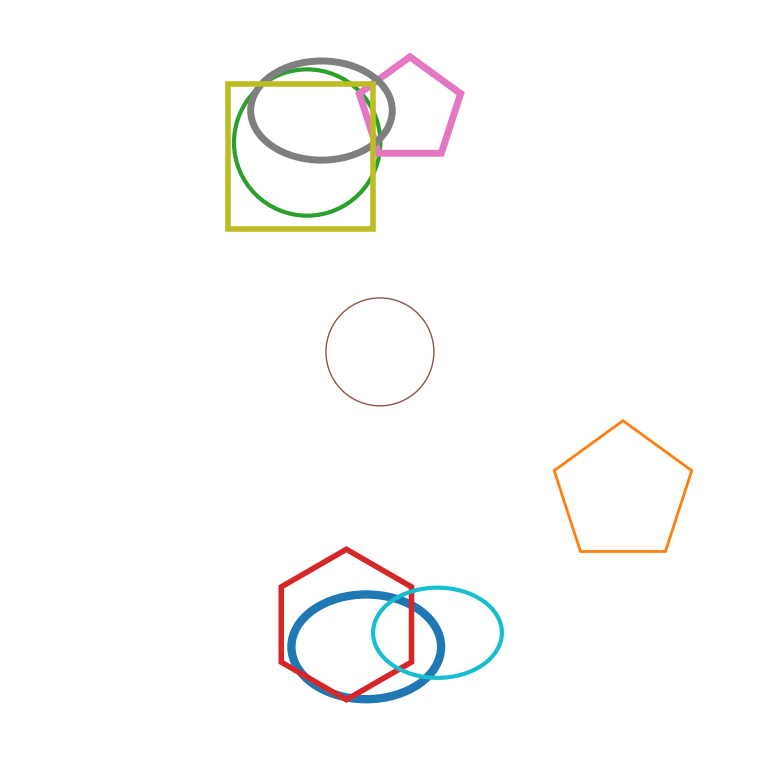[{"shape": "oval", "thickness": 3, "radius": 0.49, "center": [0.476, 0.16]}, {"shape": "pentagon", "thickness": 1, "radius": 0.47, "center": [0.809, 0.36]}, {"shape": "circle", "thickness": 1.5, "radius": 0.48, "center": [0.399, 0.815]}, {"shape": "hexagon", "thickness": 2, "radius": 0.49, "center": [0.45, 0.189]}, {"shape": "circle", "thickness": 0.5, "radius": 0.35, "center": [0.493, 0.543]}, {"shape": "pentagon", "thickness": 2.5, "radius": 0.35, "center": [0.532, 0.857]}, {"shape": "oval", "thickness": 2.5, "radius": 0.46, "center": [0.418, 0.856]}, {"shape": "square", "thickness": 2, "radius": 0.47, "center": [0.39, 0.796]}, {"shape": "oval", "thickness": 1.5, "radius": 0.42, "center": [0.568, 0.178]}]